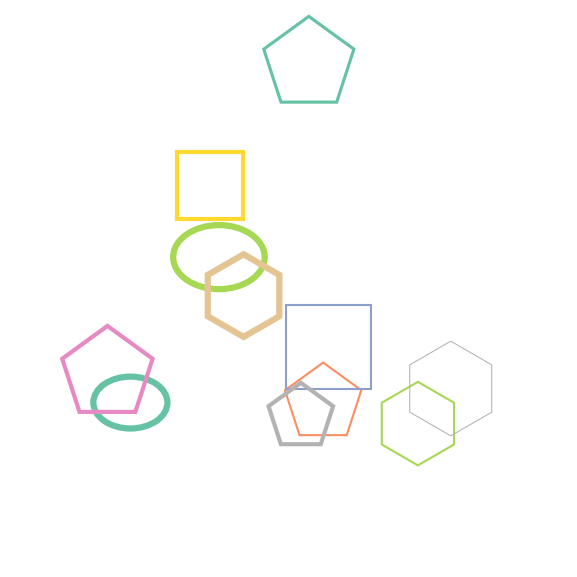[{"shape": "pentagon", "thickness": 1.5, "radius": 0.41, "center": [0.535, 0.889]}, {"shape": "oval", "thickness": 3, "radius": 0.32, "center": [0.226, 0.302]}, {"shape": "pentagon", "thickness": 1, "radius": 0.35, "center": [0.56, 0.302]}, {"shape": "square", "thickness": 1, "radius": 0.37, "center": [0.569, 0.398]}, {"shape": "pentagon", "thickness": 2, "radius": 0.41, "center": [0.186, 0.352]}, {"shape": "hexagon", "thickness": 1, "radius": 0.36, "center": [0.724, 0.266]}, {"shape": "oval", "thickness": 3, "radius": 0.4, "center": [0.379, 0.554]}, {"shape": "square", "thickness": 2, "radius": 0.29, "center": [0.364, 0.678]}, {"shape": "hexagon", "thickness": 3, "radius": 0.36, "center": [0.422, 0.487]}, {"shape": "hexagon", "thickness": 0.5, "radius": 0.41, "center": [0.781, 0.326]}, {"shape": "pentagon", "thickness": 2, "radius": 0.29, "center": [0.521, 0.278]}]